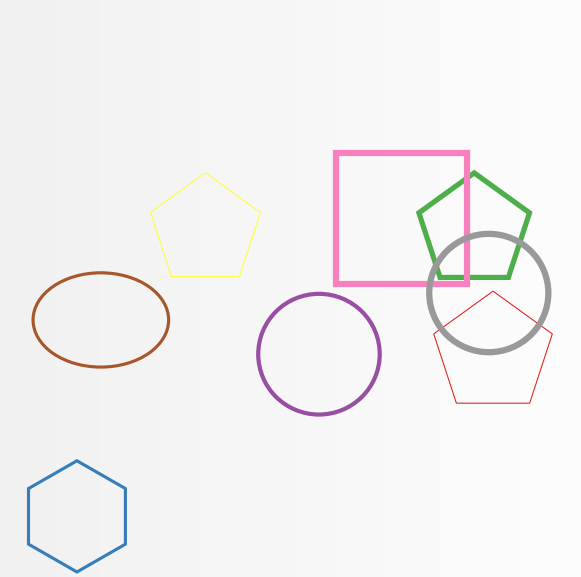[{"shape": "pentagon", "thickness": 0.5, "radius": 0.54, "center": [0.848, 0.388]}, {"shape": "hexagon", "thickness": 1.5, "radius": 0.48, "center": [0.132, 0.105]}, {"shape": "pentagon", "thickness": 2.5, "radius": 0.5, "center": [0.816, 0.6]}, {"shape": "circle", "thickness": 2, "radius": 0.52, "center": [0.549, 0.386]}, {"shape": "pentagon", "thickness": 0.5, "radius": 0.5, "center": [0.353, 0.601]}, {"shape": "oval", "thickness": 1.5, "radius": 0.58, "center": [0.173, 0.445]}, {"shape": "square", "thickness": 3, "radius": 0.57, "center": [0.691, 0.621]}, {"shape": "circle", "thickness": 3, "radius": 0.51, "center": [0.841, 0.492]}]